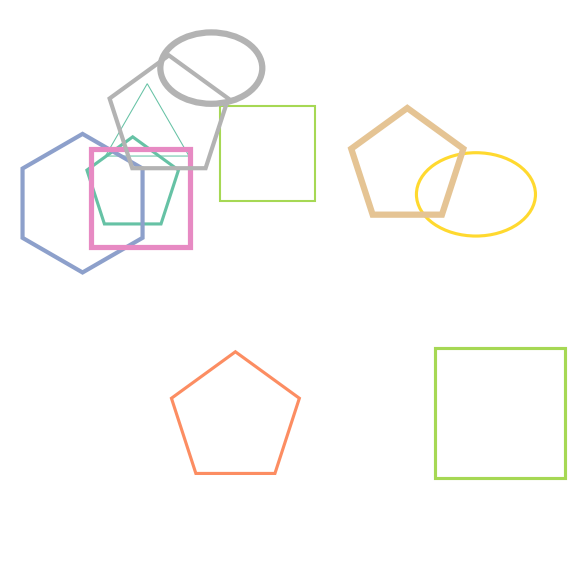[{"shape": "pentagon", "thickness": 1.5, "radius": 0.42, "center": [0.23, 0.679]}, {"shape": "triangle", "thickness": 0.5, "radius": 0.42, "center": [0.255, 0.771]}, {"shape": "pentagon", "thickness": 1.5, "radius": 0.58, "center": [0.408, 0.274]}, {"shape": "hexagon", "thickness": 2, "radius": 0.6, "center": [0.143, 0.647]}, {"shape": "square", "thickness": 2.5, "radius": 0.43, "center": [0.243, 0.656]}, {"shape": "square", "thickness": 1.5, "radius": 0.56, "center": [0.866, 0.285]}, {"shape": "square", "thickness": 1, "radius": 0.41, "center": [0.463, 0.733]}, {"shape": "oval", "thickness": 1.5, "radius": 0.52, "center": [0.824, 0.663]}, {"shape": "pentagon", "thickness": 3, "radius": 0.51, "center": [0.705, 0.71]}, {"shape": "oval", "thickness": 3, "radius": 0.44, "center": [0.366, 0.881]}, {"shape": "pentagon", "thickness": 2, "radius": 0.54, "center": [0.292, 0.795]}]